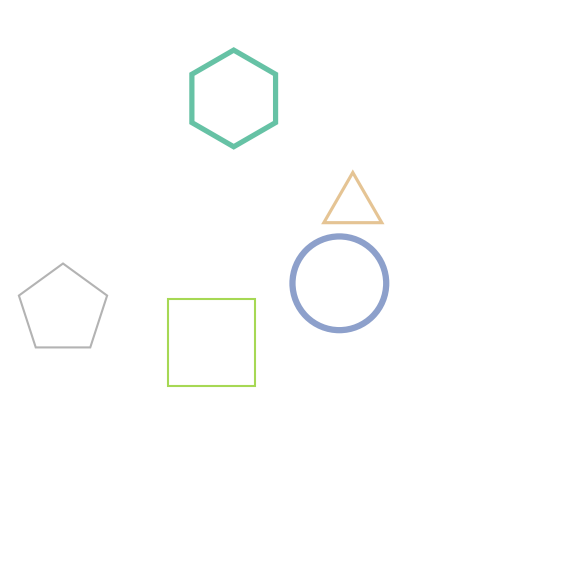[{"shape": "hexagon", "thickness": 2.5, "radius": 0.42, "center": [0.405, 0.829]}, {"shape": "circle", "thickness": 3, "radius": 0.41, "center": [0.588, 0.509]}, {"shape": "square", "thickness": 1, "radius": 0.38, "center": [0.367, 0.406]}, {"shape": "triangle", "thickness": 1.5, "radius": 0.29, "center": [0.611, 0.643]}, {"shape": "pentagon", "thickness": 1, "radius": 0.4, "center": [0.109, 0.463]}]